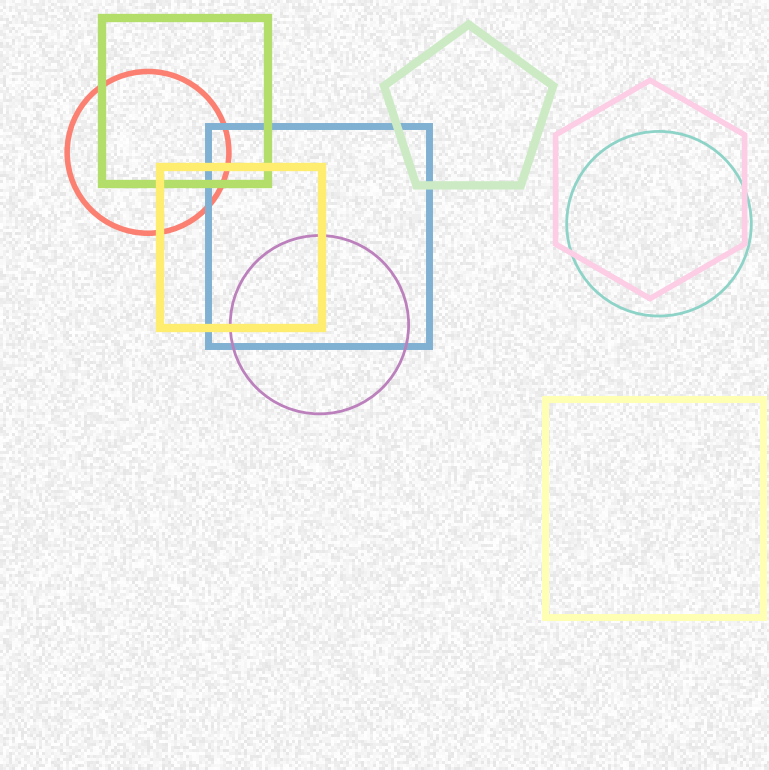[{"shape": "circle", "thickness": 1, "radius": 0.6, "center": [0.856, 0.709]}, {"shape": "square", "thickness": 2.5, "radius": 0.71, "center": [0.849, 0.34]}, {"shape": "circle", "thickness": 2, "radius": 0.53, "center": [0.192, 0.802]}, {"shape": "square", "thickness": 2.5, "radius": 0.72, "center": [0.414, 0.694]}, {"shape": "square", "thickness": 3, "radius": 0.54, "center": [0.24, 0.869]}, {"shape": "hexagon", "thickness": 2, "radius": 0.71, "center": [0.844, 0.754]}, {"shape": "circle", "thickness": 1, "radius": 0.58, "center": [0.415, 0.578]}, {"shape": "pentagon", "thickness": 3, "radius": 0.58, "center": [0.609, 0.853]}, {"shape": "square", "thickness": 3, "radius": 0.52, "center": [0.313, 0.678]}]